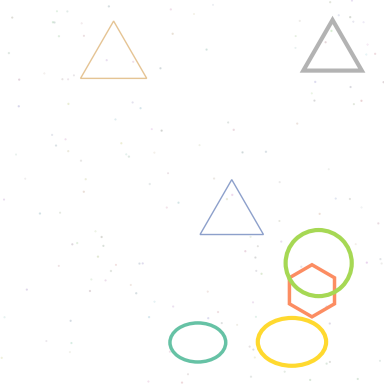[{"shape": "oval", "thickness": 2.5, "radius": 0.36, "center": [0.514, 0.11]}, {"shape": "hexagon", "thickness": 2.5, "radius": 0.34, "center": [0.81, 0.245]}, {"shape": "triangle", "thickness": 1, "radius": 0.48, "center": [0.602, 0.438]}, {"shape": "circle", "thickness": 3, "radius": 0.43, "center": [0.828, 0.317]}, {"shape": "oval", "thickness": 3, "radius": 0.44, "center": [0.758, 0.112]}, {"shape": "triangle", "thickness": 1, "radius": 0.5, "center": [0.295, 0.846]}, {"shape": "triangle", "thickness": 3, "radius": 0.44, "center": [0.864, 0.86]}]